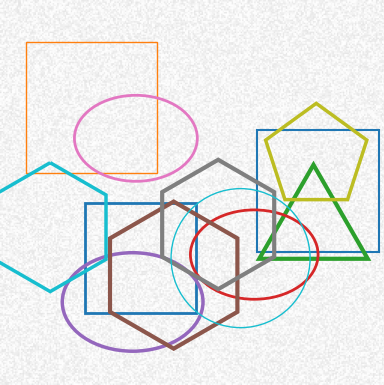[{"shape": "square", "thickness": 1.5, "radius": 0.79, "center": [0.827, 0.505]}, {"shape": "square", "thickness": 2, "radius": 0.71, "center": [0.365, 0.33]}, {"shape": "square", "thickness": 1, "radius": 0.85, "center": [0.237, 0.721]}, {"shape": "triangle", "thickness": 3, "radius": 0.81, "center": [0.814, 0.409]}, {"shape": "oval", "thickness": 2, "radius": 0.83, "center": [0.66, 0.339]}, {"shape": "oval", "thickness": 2.5, "radius": 0.91, "center": [0.345, 0.216]}, {"shape": "hexagon", "thickness": 3, "radius": 0.96, "center": [0.451, 0.285]}, {"shape": "oval", "thickness": 2, "radius": 0.8, "center": [0.353, 0.641]}, {"shape": "hexagon", "thickness": 3, "radius": 0.84, "center": [0.567, 0.417]}, {"shape": "pentagon", "thickness": 2.5, "radius": 0.69, "center": [0.821, 0.593]}, {"shape": "hexagon", "thickness": 2.5, "radius": 0.84, "center": [0.13, 0.41]}, {"shape": "circle", "thickness": 1, "radius": 0.9, "center": [0.625, 0.33]}]